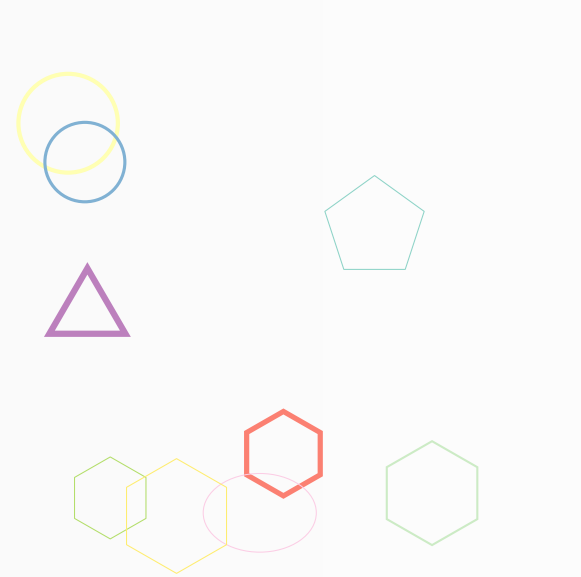[{"shape": "pentagon", "thickness": 0.5, "radius": 0.45, "center": [0.644, 0.605]}, {"shape": "circle", "thickness": 2, "radius": 0.43, "center": [0.117, 0.786]}, {"shape": "hexagon", "thickness": 2.5, "radius": 0.37, "center": [0.488, 0.214]}, {"shape": "circle", "thickness": 1.5, "radius": 0.34, "center": [0.146, 0.718]}, {"shape": "hexagon", "thickness": 0.5, "radius": 0.35, "center": [0.19, 0.137]}, {"shape": "oval", "thickness": 0.5, "radius": 0.49, "center": [0.447, 0.111]}, {"shape": "triangle", "thickness": 3, "radius": 0.38, "center": [0.15, 0.459]}, {"shape": "hexagon", "thickness": 1, "radius": 0.45, "center": [0.743, 0.145]}, {"shape": "hexagon", "thickness": 0.5, "radius": 0.5, "center": [0.304, 0.106]}]